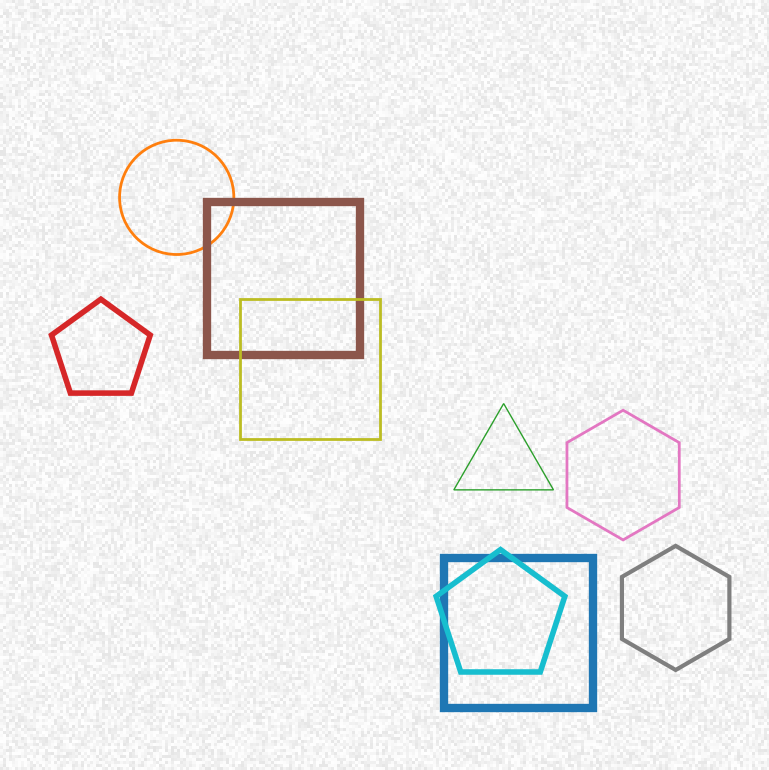[{"shape": "square", "thickness": 3, "radius": 0.49, "center": [0.673, 0.178]}, {"shape": "circle", "thickness": 1, "radius": 0.37, "center": [0.229, 0.744]}, {"shape": "triangle", "thickness": 0.5, "radius": 0.37, "center": [0.654, 0.401]}, {"shape": "pentagon", "thickness": 2, "radius": 0.34, "center": [0.131, 0.544]}, {"shape": "square", "thickness": 3, "radius": 0.5, "center": [0.368, 0.638]}, {"shape": "hexagon", "thickness": 1, "radius": 0.42, "center": [0.809, 0.383]}, {"shape": "hexagon", "thickness": 1.5, "radius": 0.4, "center": [0.877, 0.21]}, {"shape": "square", "thickness": 1, "radius": 0.45, "center": [0.403, 0.521]}, {"shape": "pentagon", "thickness": 2, "radius": 0.44, "center": [0.65, 0.198]}]